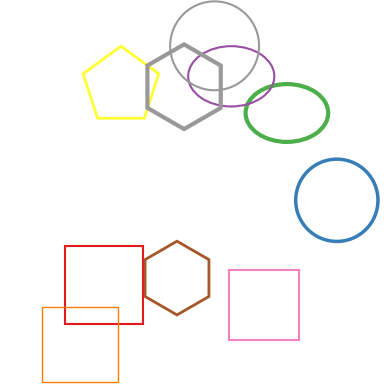[{"shape": "square", "thickness": 1.5, "radius": 0.51, "center": [0.27, 0.26]}, {"shape": "circle", "thickness": 2.5, "radius": 0.53, "center": [0.875, 0.48]}, {"shape": "oval", "thickness": 3, "radius": 0.54, "center": [0.745, 0.707]}, {"shape": "oval", "thickness": 1.5, "radius": 0.56, "center": [0.601, 0.802]}, {"shape": "square", "thickness": 1, "radius": 0.49, "center": [0.208, 0.105]}, {"shape": "pentagon", "thickness": 2, "radius": 0.52, "center": [0.314, 0.776]}, {"shape": "hexagon", "thickness": 2, "radius": 0.48, "center": [0.46, 0.278]}, {"shape": "square", "thickness": 1.5, "radius": 0.45, "center": [0.687, 0.208]}, {"shape": "circle", "thickness": 1.5, "radius": 0.58, "center": [0.557, 0.881]}, {"shape": "hexagon", "thickness": 3, "radius": 0.55, "center": [0.478, 0.775]}]